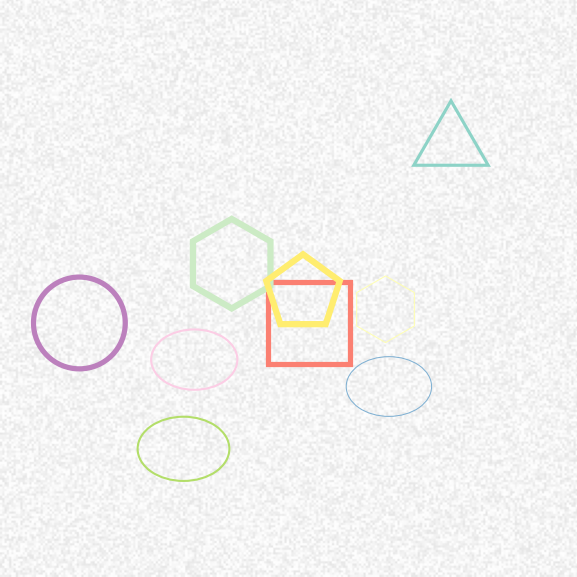[{"shape": "triangle", "thickness": 1.5, "radius": 0.37, "center": [0.781, 0.75]}, {"shape": "hexagon", "thickness": 0.5, "radius": 0.29, "center": [0.668, 0.464]}, {"shape": "square", "thickness": 2.5, "radius": 0.35, "center": [0.535, 0.44]}, {"shape": "oval", "thickness": 0.5, "radius": 0.37, "center": [0.673, 0.33]}, {"shape": "oval", "thickness": 1, "radius": 0.4, "center": [0.318, 0.222]}, {"shape": "oval", "thickness": 1, "radius": 0.37, "center": [0.336, 0.376]}, {"shape": "circle", "thickness": 2.5, "radius": 0.4, "center": [0.137, 0.44]}, {"shape": "hexagon", "thickness": 3, "radius": 0.39, "center": [0.401, 0.543]}, {"shape": "pentagon", "thickness": 3, "radius": 0.33, "center": [0.525, 0.492]}]